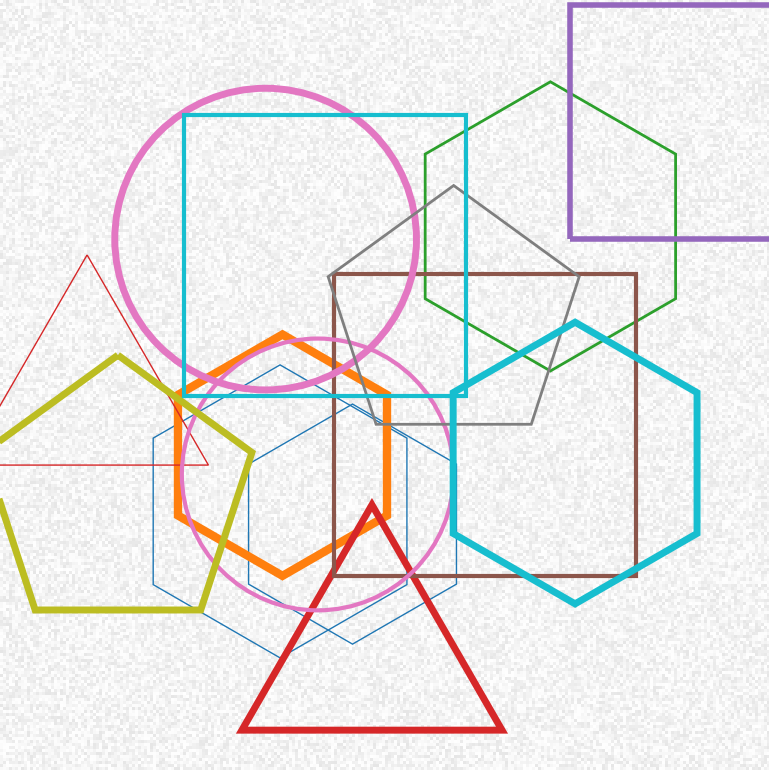[{"shape": "hexagon", "thickness": 0.5, "radius": 0.78, "center": [0.458, 0.319]}, {"shape": "hexagon", "thickness": 0.5, "radius": 0.95, "center": [0.364, 0.336]}, {"shape": "hexagon", "thickness": 3, "radius": 0.78, "center": [0.367, 0.409]}, {"shape": "hexagon", "thickness": 1, "radius": 0.94, "center": [0.715, 0.706]}, {"shape": "triangle", "thickness": 2.5, "radius": 0.98, "center": [0.483, 0.149]}, {"shape": "triangle", "thickness": 0.5, "radius": 0.91, "center": [0.113, 0.487]}, {"shape": "square", "thickness": 2, "radius": 0.76, "center": [0.892, 0.842]}, {"shape": "square", "thickness": 1.5, "radius": 0.98, "center": [0.63, 0.448]}, {"shape": "circle", "thickness": 1.5, "radius": 0.88, "center": [0.413, 0.384]}, {"shape": "circle", "thickness": 2.5, "radius": 0.98, "center": [0.345, 0.689]}, {"shape": "pentagon", "thickness": 1, "radius": 0.86, "center": [0.589, 0.588]}, {"shape": "pentagon", "thickness": 2.5, "radius": 0.91, "center": [0.153, 0.356]}, {"shape": "hexagon", "thickness": 2.5, "radius": 0.91, "center": [0.747, 0.399]}, {"shape": "square", "thickness": 1.5, "radius": 0.91, "center": [0.422, 0.668]}]